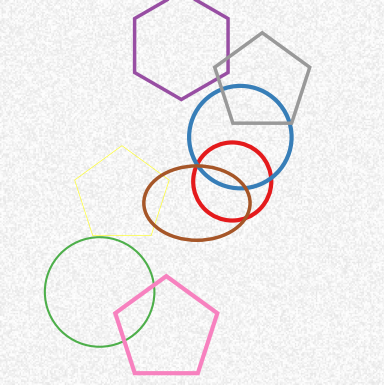[{"shape": "circle", "thickness": 3, "radius": 0.51, "center": [0.603, 0.529]}, {"shape": "circle", "thickness": 3, "radius": 0.67, "center": [0.624, 0.644]}, {"shape": "circle", "thickness": 1.5, "radius": 0.71, "center": [0.259, 0.242]}, {"shape": "hexagon", "thickness": 2.5, "radius": 0.7, "center": [0.471, 0.882]}, {"shape": "pentagon", "thickness": 0.5, "radius": 0.65, "center": [0.317, 0.492]}, {"shape": "oval", "thickness": 2.5, "radius": 0.69, "center": [0.512, 0.472]}, {"shape": "pentagon", "thickness": 3, "radius": 0.7, "center": [0.432, 0.143]}, {"shape": "pentagon", "thickness": 2.5, "radius": 0.65, "center": [0.681, 0.785]}]